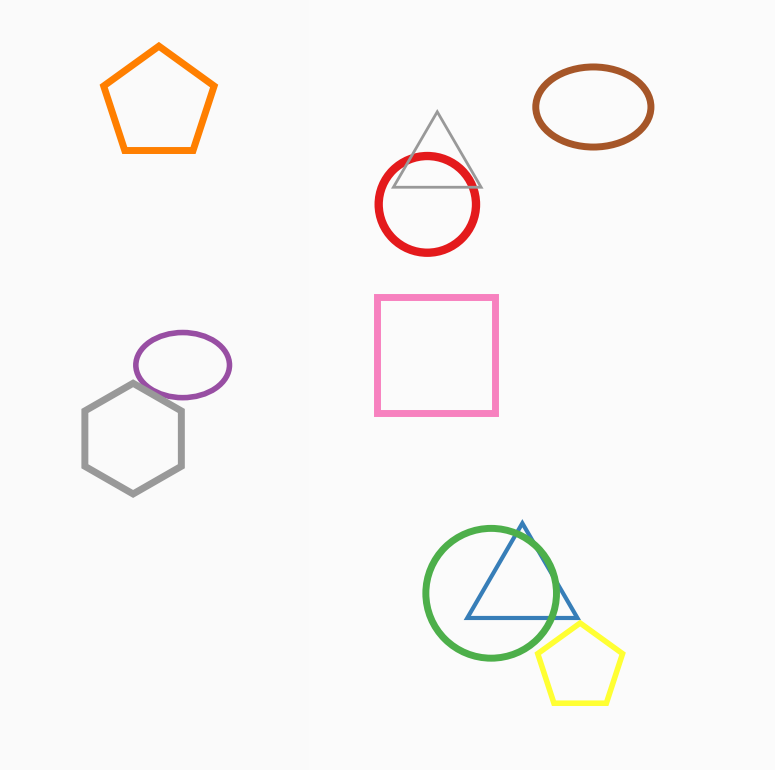[{"shape": "circle", "thickness": 3, "radius": 0.31, "center": [0.551, 0.735]}, {"shape": "triangle", "thickness": 1.5, "radius": 0.41, "center": [0.674, 0.238]}, {"shape": "circle", "thickness": 2.5, "radius": 0.42, "center": [0.634, 0.23]}, {"shape": "oval", "thickness": 2, "radius": 0.3, "center": [0.236, 0.526]}, {"shape": "pentagon", "thickness": 2.5, "radius": 0.37, "center": [0.205, 0.865]}, {"shape": "pentagon", "thickness": 2, "radius": 0.29, "center": [0.749, 0.133]}, {"shape": "oval", "thickness": 2.5, "radius": 0.37, "center": [0.766, 0.861]}, {"shape": "square", "thickness": 2.5, "radius": 0.38, "center": [0.563, 0.539]}, {"shape": "hexagon", "thickness": 2.5, "radius": 0.36, "center": [0.172, 0.43]}, {"shape": "triangle", "thickness": 1, "radius": 0.33, "center": [0.564, 0.789]}]